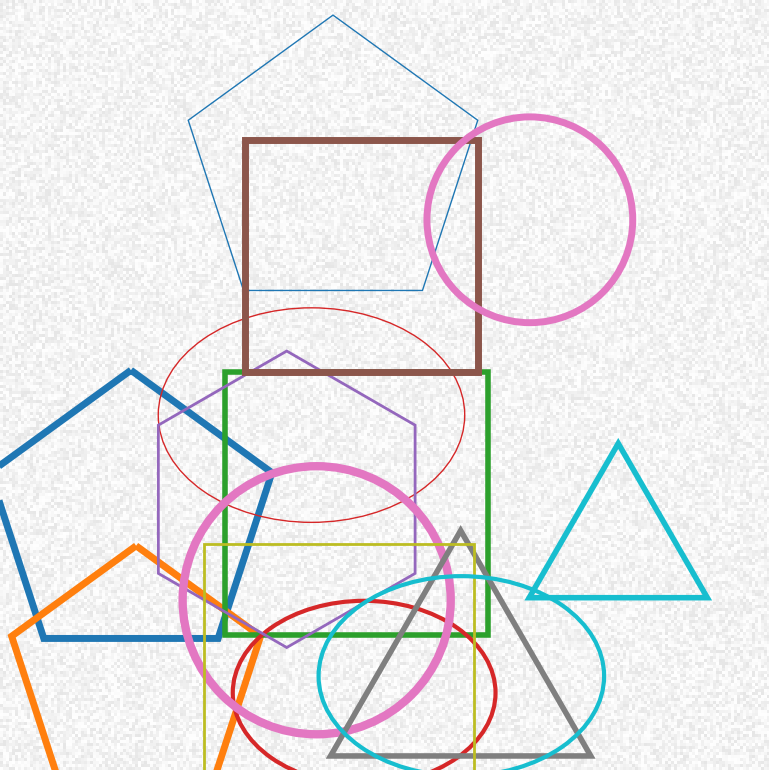[{"shape": "pentagon", "thickness": 0.5, "radius": 0.99, "center": [0.432, 0.783]}, {"shape": "pentagon", "thickness": 2.5, "radius": 0.96, "center": [0.17, 0.327]}, {"shape": "pentagon", "thickness": 2.5, "radius": 0.85, "center": [0.177, 0.121]}, {"shape": "square", "thickness": 2, "radius": 0.85, "center": [0.463, 0.346]}, {"shape": "oval", "thickness": 0.5, "radius": 1.0, "center": [0.405, 0.461]}, {"shape": "oval", "thickness": 1.5, "radius": 0.85, "center": [0.473, 0.1]}, {"shape": "hexagon", "thickness": 1, "radius": 0.96, "center": [0.372, 0.352]}, {"shape": "square", "thickness": 2.5, "radius": 0.75, "center": [0.469, 0.667]}, {"shape": "circle", "thickness": 2.5, "radius": 0.67, "center": [0.688, 0.715]}, {"shape": "circle", "thickness": 3, "radius": 0.87, "center": [0.411, 0.22]}, {"shape": "triangle", "thickness": 2, "radius": 0.98, "center": [0.598, 0.116]}, {"shape": "square", "thickness": 1, "radius": 0.87, "center": [0.44, 0.118]}, {"shape": "triangle", "thickness": 2, "radius": 0.67, "center": [0.803, 0.291]}, {"shape": "oval", "thickness": 1.5, "radius": 0.93, "center": [0.599, 0.122]}]